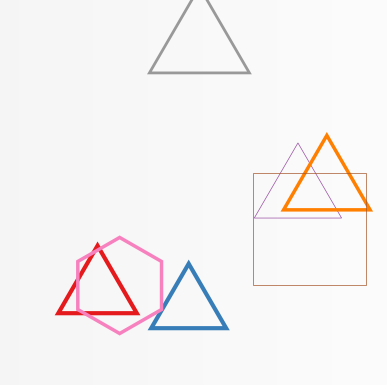[{"shape": "triangle", "thickness": 3, "radius": 0.58, "center": [0.252, 0.245]}, {"shape": "triangle", "thickness": 3, "radius": 0.56, "center": [0.487, 0.203]}, {"shape": "triangle", "thickness": 0.5, "radius": 0.65, "center": [0.769, 0.499]}, {"shape": "triangle", "thickness": 2.5, "radius": 0.64, "center": [0.843, 0.519]}, {"shape": "square", "thickness": 0.5, "radius": 0.73, "center": [0.798, 0.406]}, {"shape": "hexagon", "thickness": 2.5, "radius": 0.62, "center": [0.309, 0.258]}, {"shape": "triangle", "thickness": 2, "radius": 0.74, "center": [0.515, 0.885]}]